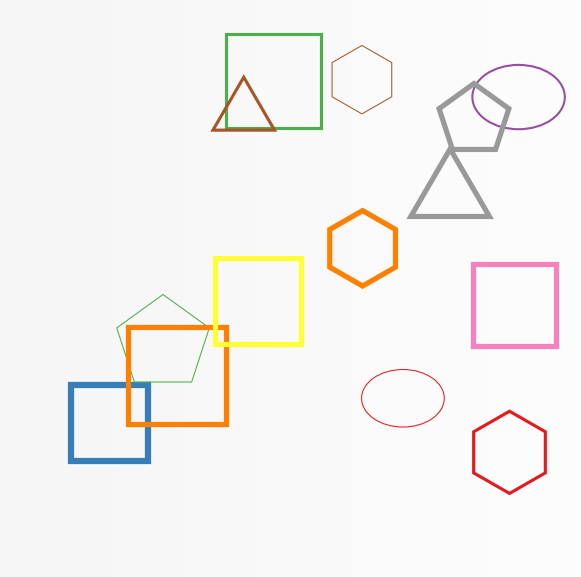[{"shape": "oval", "thickness": 0.5, "radius": 0.36, "center": [0.693, 0.309]}, {"shape": "hexagon", "thickness": 1.5, "radius": 0.36, "center": [0.877, 0.216]}, {"shape": "square", "thickness": 3, "radius": 0.33, "center": [0.188, 0.267]}, {"shape": "pentagon", "thickness": 0.5, "radius": 0.42, "center": [0.28, 0.405]}, {"shape": "square", "thickness": 1.5, "radius": 0.41, "center": [0.471, 0.858]}, {"shape": "oval", "thickness": 1, "radius": 0.4, "center": [0.892, 0.831]}, {"shape": "square", "thickness": 2.5, "radius": 0.42, "center": [0.305, 0.349]}, {"shape": "hexagon", "thickness": 2.5, "radius": 0.33, "center": [0.624, 0.569]}, {"shape": "square", "thickness": 2.5, "radius": 0.37, "center": [0.444, 0.478]}, {"shape": "hexagon", "thickness": 0.5, "radius": 0.3, "center": [0.623, 0.861]}, {"shape": "triangle", "thickness": 1.5, "radius": 0.31, "center": [0.419, 0.804]}, {"shape": "square", "thickness": 2.5, "radius": 0.35, "center": [0.885, 0.47]}, {"shape": "pentagon", "thickness": 2.5, "radius": 0.32, "center": [0.815, 0.791]}, {"shape": "triangle", "thickness": 2.5, "radius": 0.39, "center": [0.774, 0.663]}]